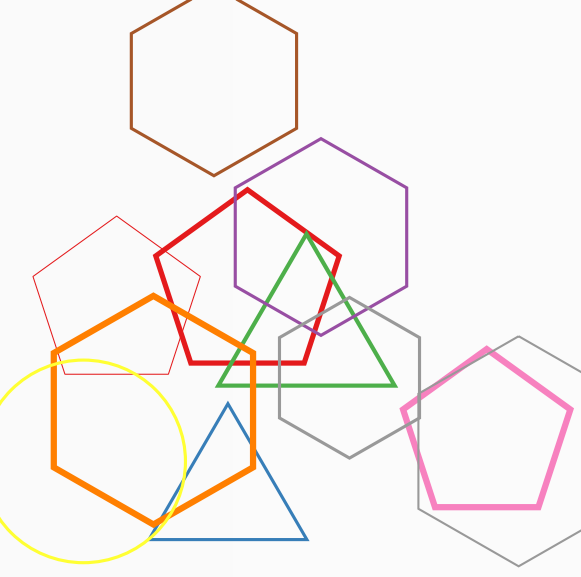[{"shape": "pentagon", "thickness": 0.5, "radius": 0.76, "center": [0.201, 0.474]}, {"shape": "pentagon", "thickness": 2.5, "radius": 0.83, "center": [0.426, 0.505]}, {"shape": "triangle", "thickness": 1.5, "radius": 0.78, "center": [0.392, 0.143]}, {"shape": "triangle", "thickness": 2, "radius": 0.88, "center": [0.527, 0.419]}, {"shape": "hexagon", "thickness": 1.5, "radius": 0.85, "center": [0.552, 0.589]}, {"shape": "hexagon", "thickness": 3, "radius": 0.99, "center": [0.264, 0.289]}, {"shape": "circle", "thickness": 1.5, "radius": 0.88, "center": [0.144, 0.2]}, {"shape": "hexagon", "thickness": 1.5, "radius": 0.82, "center": [0.368, 0.859]}, {"shape": "pentagon", "thickness": 3, "radius": 0.76, "center": [0.837, 0.243]}, {"shape": "hexagon", "thickness": 1, "radius": 1.0, "center": [0.892, 0.218]}, {"shape": "hexagon", "thickness": 1.5, "radius": 0.7, "center": [0.601, 0.345]}]